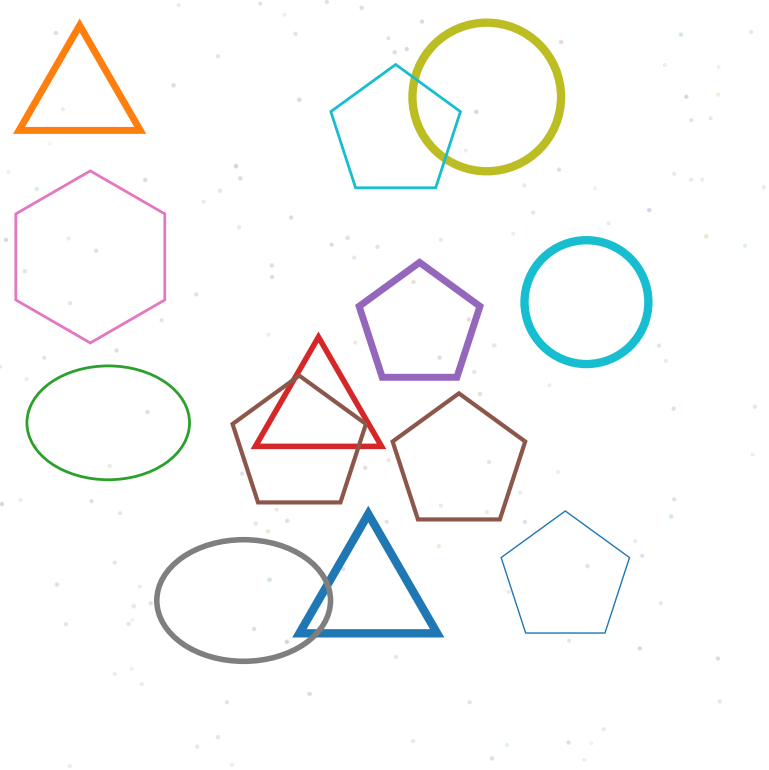[{"shape": "triangle", "thickness": 3, "radius": 0.52, "center": [0.478, 0.229]}, {"shape": "pentagon", "thickness": 0.5, "radius": 0.44, "center": [0.734, 0.249]}, {"shape": "triangle", "thickness": 2.5, "radius": 0.45, "center": [0.103, 0.876]}, {"shape": "oval", "thickness": 1, "radius": 0.53, "center": [0.141, 0.451]}, {"shape": "triangle", "thickness": 2, "radius": 0.47, "center": [0.414, 0.468]}, {"shape": "pentagon", "thickness": 2.5, "radius": 0.41, "center": [0.545, 0.577]}, {"shape": "pentagon", "thickness": 1.5, "radius": 0.46, "center": [0.389, 0.421]}, {"shape": "pentagon", "thickness": 1.5, "radius": 0.45, "center": [0.596, 0.399]}, {"shape": "hexagon", "thickness": 1, "radius": 0.56, "center": [0.117, 0.666]}, {"shape": "oval", "thickness": 2, "radius": 0.56, "center": [0.316, 0.22]}, {"shape": "circle", "thickness": 3, "radius": 0.48, "center": [0.632, 0.874]}, {"shape": "pentagon", "thickness": 1, "radius": 0.44, "center": [0.514, 0.828]}, {"shape": "circle", "thickness": 3, "radius": 0.4, "center": [0.762, 0.608]}]